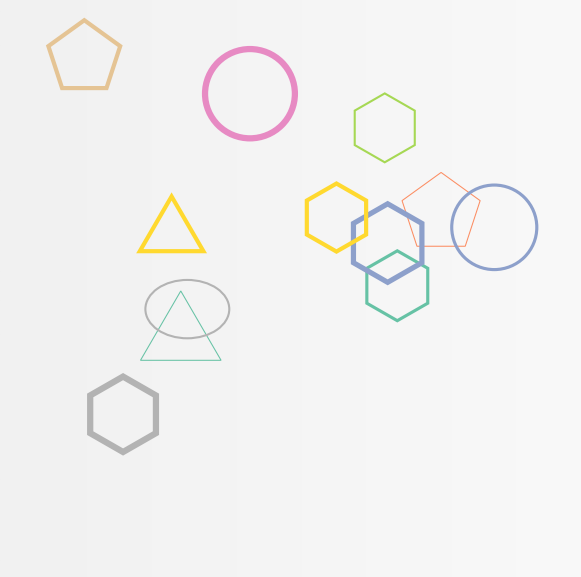[{"shape": "triangle", "thickness": 0.5, "radius": 0.4, "center": [0.311, 0.415]}, {"shape": "hexagon", "thickness": 1.5, "radius": 0.3, "center": [0.684, 0.504]}, {"shape": "pentagon", "thickness": 0.5, "radius": 0.35, "center": [0.759, 0.63]}, {"shape": "circle", "thickness": 1.5, "radius": 0.37, "center": [0.85, 0.606]}, {"shape": "hexagon", "thickness": 2.5, "radius": 0.34, "center": [0.667, 0.578]}, {"shape": "circle", "thickness": 3, "radius": 0.39, "center": [0.43, 0.837]}, {"shape": "hexagon", "thickness": 1, "radius": 0.3, "center": [0.662, 0.778]}, {"shape": "hexagon", "thickness": 2, "radius": 0.29, "center": [0.579, 0.622]}, {"shape": "triangle", "thickness": 2, "radius": 0.32, "center": [0.295, 0.596]}, {"shape": "pentagon", "thickness": 2, "radius": 0.32, "center": [0.145, 0.899]}, {"shape": "oval", "thickness": 1, "radius": 0.36, "center": [0.322, 0.464]}, {"shape": "hexagon", "thickness": 3, "radius": 0.33, "center": [0.212, 0.282]}]